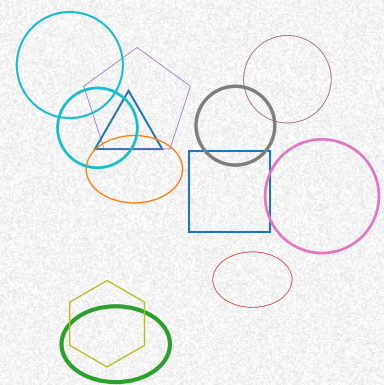[{"shape": "square", "thickness": 1.5, "radius": 0.53, "center": [0.595, 0.503]}, {"shape": "triangle", "thickness": 1.5, "radius": 0.5, "center": [0.334, 0.663]}, {"shape": "oval", "thickness": 1, "radius": 0.63, "center": [0.349, 0.561]}, {"shape": "oval", "thickness": 3, "radius": 0.7, "center": [0.301, 0.106]}, {"shape": "oval", "thickness": 0.5, "radius": 0.51, "center": [0.656, 0.274]}, {"shape": "pentagon", "thickness": 0.5, "radius": 0.73, "center": [0.356, 0.731]}, {"shape": "circle", "thickness": 0.5, "radius": 0.57, "center": [0.747, 0.794]}, {"shape": "circle", "thickness": 2, "radius": 0.74, "center": [0.836, 0.49]}, {"shape": "circle", "thickness": 2.5, "radius": 0.51, "center": [0.611, 0.674]}, {"shape": "hexagon", "thickness": 1, "radius": 0.56, "center": [0.278, 0.159]}, {"shape": "circle", "thickness": 1.5, "radius": 0.69, "center": [0.181, 0.831]}, {"shape": "circle", "thickness": 2, "radius": 0.52, "center": [0.253, 0.668]}]